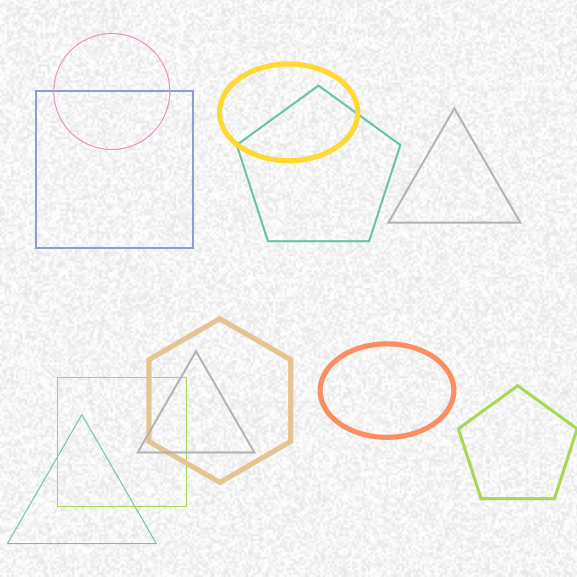[{"shape": "pentagon", "thickness": 1, "radius": 0.74, "center": [0.552, 0.702]}, {"shape": "triangle", "thickness": 0.5, "radius": 0.74, "center": [0.142, 0.132]}, {"shape": "oval", "thickness": 2.5, "radius": 0.58, "center": [0.67, 0.323]}, {"shape": "square", "thickness": 1, "radius": 0.68, "center": [0.198, 0.706]}, {"shape": "circle", "thickness": 0.5, "radius": 0.5, "center": [0.194, 0.841]}, {"shape": "square", "thickness": 0.5, "radius": 0.56, "center": [0.21, 0.235]}, {"shape": "pentagon", "thickness": 1.5, "radius": 0.54, "center": [0.897, 0.223]}, {"shape": "oval", "thickness": 2.5, "radius": 0.6, "center": [0.5, 0.805]}, {"shape": "hexagon", "thickness": 2.5, "radius": 0.71, "center": [0.381, 0.305]}, {"shape": "triangle", "thickness": 1, "radius": 0.58, "center": [0.339, 0.274]}, {"shape": "triangle", "thickness": 1, "radius": 0.66, "center": [0.787, 0.68]}]